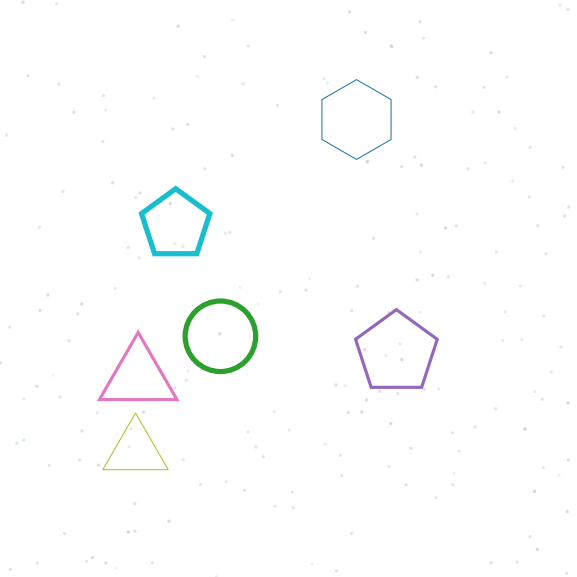[{"shape": "hexagon", "thickness": 0.5, "radius": 0.35, "center": [0.617, 0.792]}, {"shape": "circle", "thickness": 2.5, "radius": 0.31, "center": [0.382, 0.417]}, {"shape": "pentagon", "thickness": 1.5, "radius": 0.37, "center": [0.686, 0.389]}, {"shape": "triangle", "thickness": 1.5, "radius": 0.39, "center": [0.239, 0.346]}, {"shape": "triangle", "thickness": 0.5, "radius": 0.33, "center": [0.235, 0.219]}, {"shape": "pentagon", "thickness": 2.5, "radius": 0.31, "center": [0.304, 0.61]}]